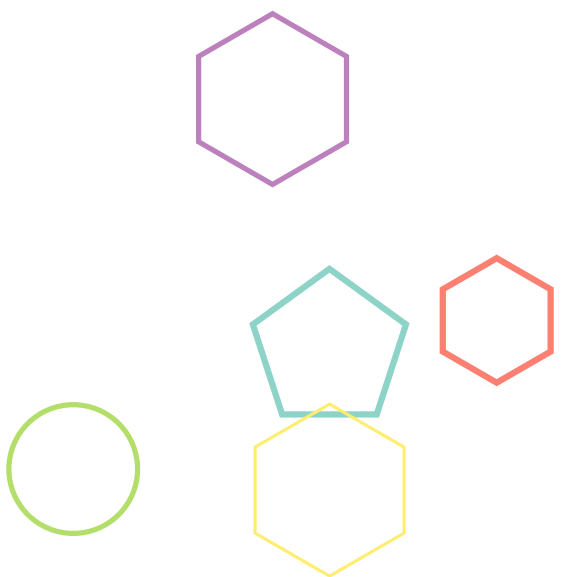[{"shape": "pentagon", "thickness": 3, "radius": 0.7, "center": [0.57, 0.394]}, {"shape": "hexagon", "thickness": 3, "radius": 0.54, "center": [0.86, 0.444]}, {"shape": "circle", "thickness": 2.5, "radius": 0.56, "center": [0.127, 0.187]}, {"shape": "hexagon", "thickness": 2.5, "radius": 0.74, "center": [0.472, 0.828]}, {"shape": "hexagon", "thickness": 1.5, "radius": 0.74, "center": [0.571, 0.15]}]